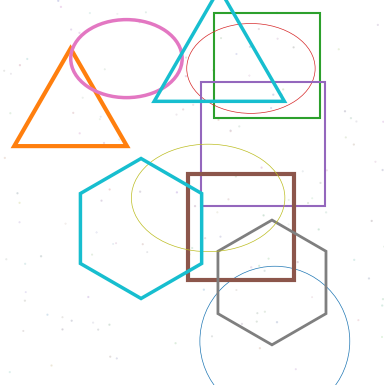[{"shape": "circle", "thickness": 0.5, "radius": 0.97, "center": [0.714, 0.114]}, {"shape": "triangle", "thickness": 3, "radius": 0.85, "center": [0.183, 0.705]}, {"shape": "square", "thickness": 1.5, "radius": 0.69, "center": [0.693, 0.83]}, {"shape": "oval", "thickness": 0.5, "radius": 0.83, "center": [0.652, 0.822]}, {"shape": "square", "thickness": 1.5, "radius": 0.8, "center": [0.683, 0.626]}, {"shape": "square", "thickness": 3, "radius": 0.69, "center": [0.626, 0.41]}, {"shape": "oval", "thickness": 2.5, "radius": 0.72, "center": [0.328, 0.848]}, {"shape": "hexagon", "thickness": 2, "radius": 0.81, "center": [0.706, 0.266]}, {"shape": "oval", "thickness": 0.5, "radius": 1.0, "center": [0.541, 0.486]}, {"shape": "hexagon", "thickness": 2.5, "radius": 0.91, "center": [0.366, 0.406]}, {"shape": "triangle", "thickness": 2.5, "radius": 0.98, "center": [0.57, 0.834]}]